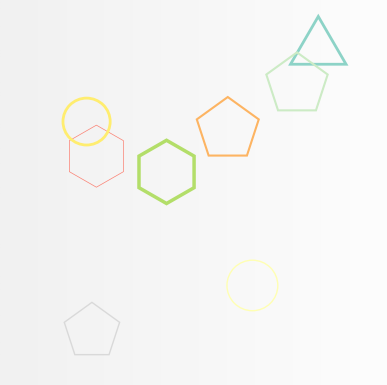[{"shape": "triangle", "thickness": 2, "radius": 0.41, "center": [0.821, 0.875]}, {"shape": "circle", "thickness": 1, "radius": 0.33, "center": [0.651, 0.259]}, {"shape": "hexagon", "thickness": 0.5, "radius": 0.4, "center": [0.249, 0.594]}, {"shape": "pentagon", "thickness": 1.5, "radius": 0.42, "center": [0.588, 0.664]}, {"shape": "hexagon", "thickness": 2.5, "radius": 0.41, "center": [0.43, 0.554]}, {"shape": "pentagon", "thickness": 1, "radius": 0.38, "center": [0.237, 0.14]}, {"shape": "pentagon", "thickness": 1.5, "radius": 0.42, "center": [0.766, 0.781]}, {"shape": "circle", "thickness": 2, "radius": 0.3, "center": [0.223, 0.684]}]